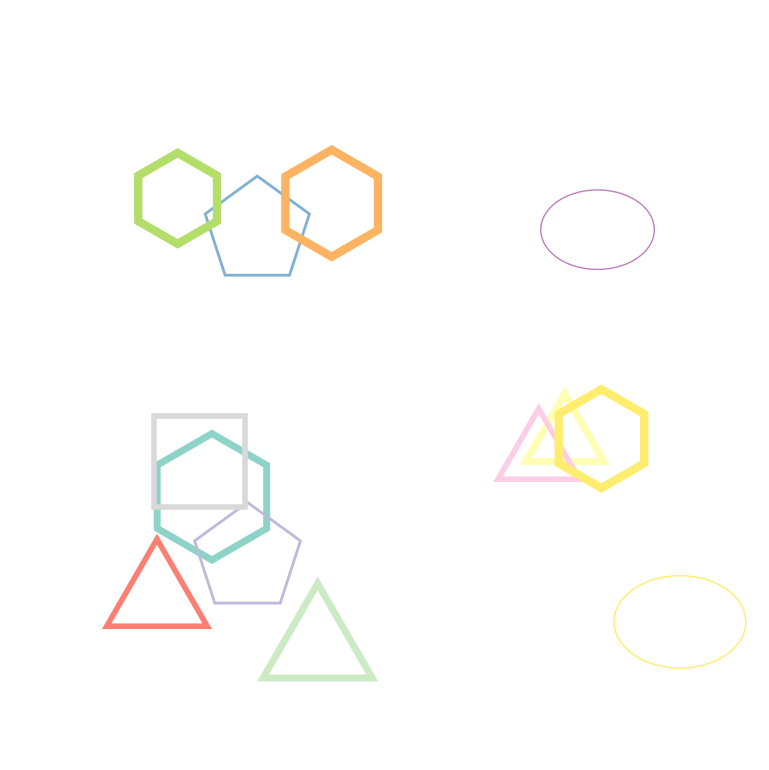[{"shape": "hexagon", "thickness": 2.5, "radius": 0.41, "center": [0.275, 0.355]}, {"shape": "triangle", "thickness": 2.5, "radius": 0.29, "center": [0.733, 0.43]}, {"shape": "pentagon", "thickness": 1, "radius": 0.36, "center": [0.321, 0.275]}, {"shape": "triangle", "thickness": 2, "radius": 0.38, "center": [0.204, 0.224]}, {"shape": "pentagon", "thickness": 1, "radius": 0.36, "center": [0.334, 0.7]}, {"shape": "hexagon", "thickness": 3, "radius": 0.35, "center": [0.431, 0.736]}, {"shape": "hexagon", "thickness": 3, "radius": 0.3, "center": [0.231, 0.742]}, {"shape": "triangle", "thickness": 2, "radius": 0.31, "center": [0.7, 0.408]}, {"shape": "square", "thickness": 2, "radius": 0.29, "center": [0.259, 0.4]}, {"shape": "oval", "thickness": 0.5, "radius": 0.37, "center": [0.776, 0.702]}, {"shape": "triangle", "thickness": 2.5, "radius": 0.41, "center": [0.413, 0.16]}, {"shape": "oval", "thickness": 0.5, "radius": 0.43, "center": [0.883, 0.192]}, {"shape": "hexagon", "thickness": 3, "radius": 0.32, "center": [0.781, 0.43]}]